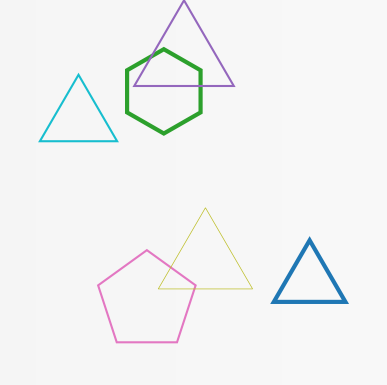[{"shape": "triangle", "thickness": 3, "radius": 0.53, "center": [0.799, 0.269]}, {"shape": "hexagon", "thickness": 3, "radius": 0.55, "center": [0.423, 0.763]}, {"shape": "triangle", "thickness": 1.5, "radius": 0.74, "center": [0.475, 0.851]}, {"shape": "pentagon", "thickness": 1.5, "radius": 0.66, "center": [0.379, 0.218]}, {"shape": "triangle", "thickness": 0.5, "radius": 0.7, "center": [0.53, 0.32]}, {"shape": "triangle", "thickness": 1.5, "radius": 0.58, "center": [0.203, 0.691]}]